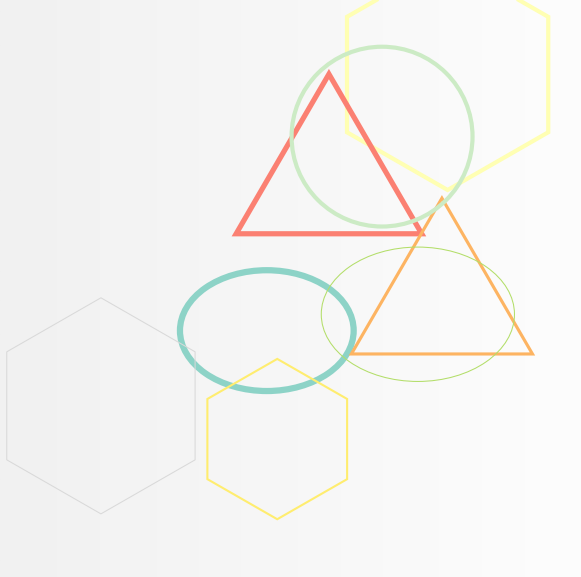[{"shape": "oval", "thickness": 3, "radius": 0.75, "center": [0.459, 0.427]}, {"shape": "hexagon", "thickness": 2, "radius": 1.0, "center": [0.77, 0.87]}, {"shape": "triangle", "thickness": 2.5, "radius": 0.92, "center": [0.566, 0.686]}, {"shape": "triangle", "thickness": 1.5, "radius": 0.9, "center": [0.76, 0.476]}, {"shape": "oval", "thickness": 0.5, "radius": 0.83, "center": [0.719, 0.455]}, {"shape": "hexagon", "thickness": 0.5, "radius": 0.94, "center": [0.174, 0.296]}, {"shape": "circle", "thickness": 2, "radius": 0.78, "center": [0.657, 0.763]}, {"shape": "hexagon", "thickness": 1, "radius": 0.69, "center": [0.477, 0.239]}]